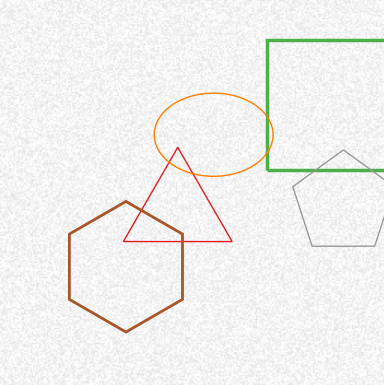[{"shape": "triangle", "thickness": 1, "radius": 0.82, "center": [0.462, 0.454]}, {"shape": "square", "thickness": 2.5, "radius": 0.85, "center": [0.864, 0.726]}, {"shape": "oval", "thickness": 1, "radius": 0.77, "center": [0.555, 0.65]}, {"shape": "hexagon", "thickness": 2, "radius": 0.85, "center": [0.327, 0.307]}, {"shape": "pentagon", "thickness": 1, "radius": 0.69, "center": [0.892, 0.472]}]